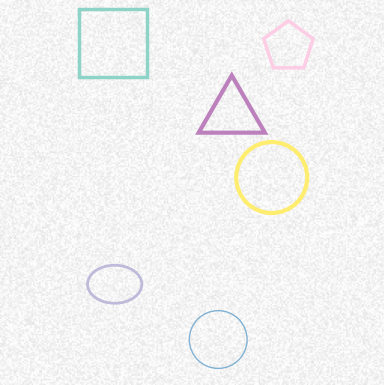[{"shape": "square", "thickness": 2.5, "radius": 0.44, "center": [0.293, 0.889]}, {"shape": "oval", "thickness": 2, "radius": 0.35, "center": [0.298, 0.262]}, {"shape": "circle", "thickness": 1, "radius": 0.38, "center": [0.567, 0.118]}, {"shape": "pentagon", "thickness": 2.5, "radius": 0.34, "center": [0.749, 0.879]}, {"shape": "triangle", "thickness": 3, "radius": 0.5, "center": [0.602, 0.705]}, {"shape": "circle", "thickness": 3, "radius": 0.46, "center": [0.706, 0.539]}]